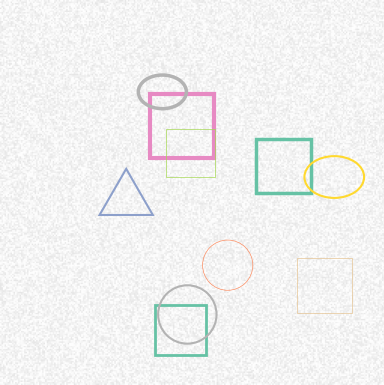[{"shape": "square", "thickness": 2, "radius": 0.33, "center": [0.469, 0.142]}, {"shape": "square", "thickness": 2.5, "radius": 0.35, "center": [0.736, 0.569]}, {"shape": "circle", "thickness": 0.5, "radius": 0.33, "center": [0.591, 0.311]}, {"shape": "triangle", "thickness": 1.5, "radius": 0.4, "center": [0.328, 0.482]}, {"shape": "square", "thickness": 3, "radius": 0.41, "center": [0.473, 0.673]}, {"shape": "square", "thickness": 0.5, "radius": 0.31, "center": [0.495, 0.603]}, {"shape": "oval", "thickness": 1.5, "radius": 0.39, "center": [0.868, 0.54]}, {"shape": "square", "thickness": 0.5, "radius": 0.36, "center": [0.842, 0.258]}, {"shape": "oval", "thickness": 2.5, "radius": 0.31, "center": [0.422, 0.761]}, {"shape": "circle", "thickness": 1.5, "radius": 0.38, "center": [0.487, 0.183]}]